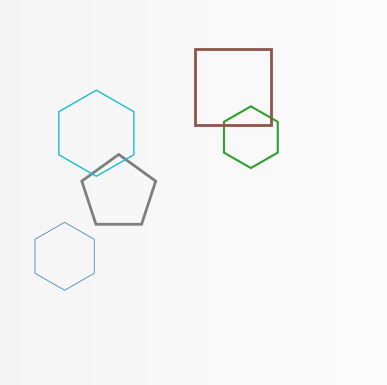[{"shape": "hexagon", "thickness": 0.5, "radius": 0.44, "center": [0.167, 0.334]}, {"shape": "hexagon", "thickness": 1.5, "radius": 0.4, "center": [0.647, 0.644]}, {"shape": "square", "thickness": 2, "radius": 0.49, "center": [0.602, 0.773]}, {"shape": "pentagon", "thickness": 2, "radius": 0.5, "center": [0.306, 0.499]}, {"shape": "hexagon", "thickness": 1, "radius": 0.56, "center": [0.249, 0.654]}]